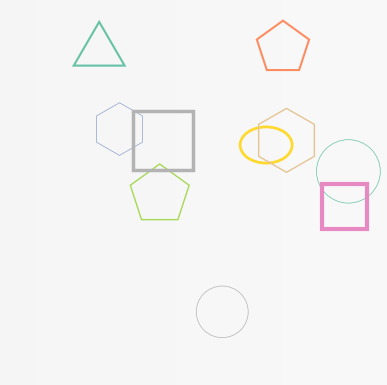[{"shape": "triangle", "thickness": 1.5, "radius": 0.38, "center": [0.256, 0.867]}, {"shape": "circle", "thickness": 0.5, "radius": 0.41, "center": [0.899, 0.555]}, {"shape": "pentagon", "thickness": 1.5, "radius": 0.35, "center": [0.73, 0.875]}, {"shape": "hexagon", "thickness": 0.5, "radius": 0.34, "center": [0.308, 0.665]}, {"shape": "square", "thickness": 3, "radius": 0.29, "center": [0.889, 0.464]}, {"shape": "pentagon", "thickness": 1, "radius": 0.4, "center": [0.412, 0.494]}, {"shape": "oval", "thickness": 2, "radius": 0.34, "center": [0.687, 0.623]}, {"shape": "hexagon", "thickness": 1, "radius": 0.42, "center": [0.739, 0.635]}, {"shape": "circle", "thickness": 0.5, "radius": 0.34, "center": [0.573, 0.19]}, {"shape": "square", "thickness": 2.5, "radius": 0.39, "center": [0.421, 0.635]}]